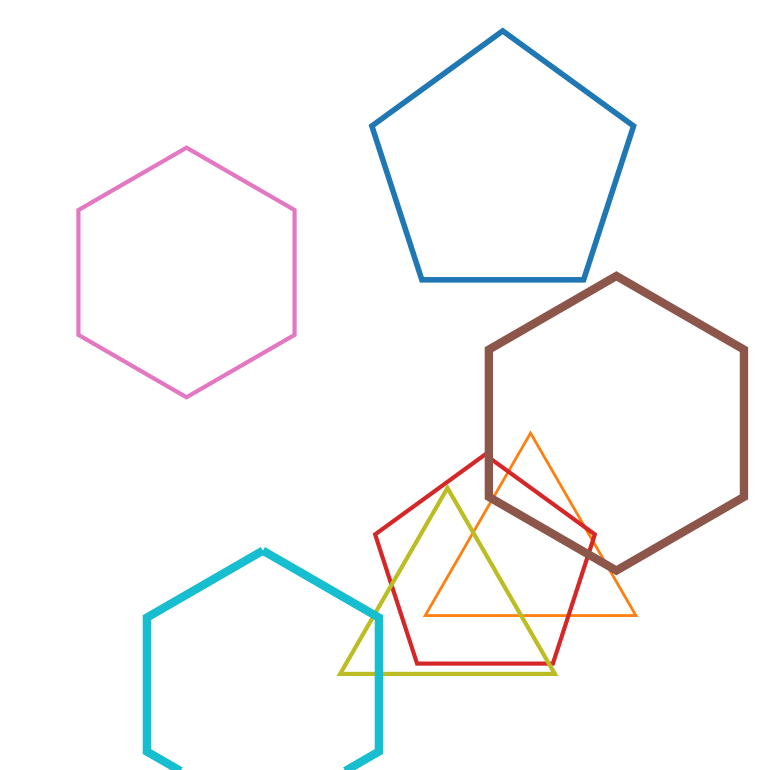[{"shape": "pentagon", "thickness": 2, "radius": 0.89, "center": [0.653, 0.781]}, {"shape": "triangle", "thickness": 1, "radius": 0.79, "center": [0.689, 0.28]}, {"shape": "pentagon", "thickness": 1.5, "radius": 0.75, "center": [0.63, 0.26]}, {"shape": "hexagon", "thickness": 3, "radius": 0.96, "center": [0.801, 0.45]}, {"shape": "hexagon", "thickness": 1.5, "radius": 0.81, "center": [0.242, 0.646]}, {"shape": "triangle", "thickness": 1.5, "radius": 0.8, "center": [0.581, 0.205]}, {"shape": "hexagon", "thickness": 3, "radius": 0.87, "center": [0.341, 0.111]}]